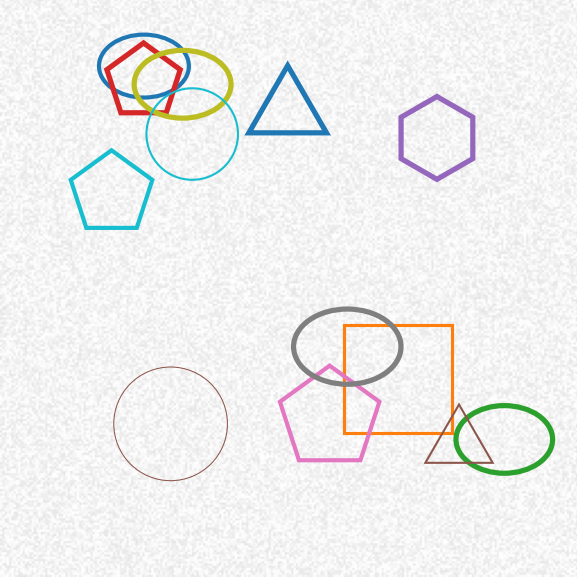[{"shape": "oval", "thickness": 2, "radius": 0.39, "center": [0.249, 0.885]}, {"shape": "triangle", "thickness": 2.5, "radius": 0.39, "center": [0.498, 0.808]}, {"shape": "square", "thickness": 1.5, "radius": 0.47, "center": [0.689, 0.343]}, {"shape": "oval", "thickness": 2.5, "radius": 0.42, "center": [0.873, 0.238]}, {"shape": "pentagon", "thickness": 2.5, "radius": 0.33, "center": [0.249, 0.858]}, {"shape": "hexagon", "thickness": 2.5, "radius": 0.36, "center": [0.757, 0.76]}, {"shape": "circle", "thickness": 0.5, "radius": 0.49, "center": [0.295, 0.265]}, {"shape": "triangle", "thickness": 1, "radius": 0.34, "center": [0.795, 0.231]}, {"shape": "pentagon", "thickness": 2, "radius": 0.45, "center": [0.571, 0.275]}, {"shape": "oval", "thickness": 2.5, "radius": 0.47, "center": [0.601, 0.399]}, {"shape": "oval", "thickness": 2.5, "radius": 0.42, "center": [0.316, 0.853]}, {"shape": "circle", "thickness": 1, "radius": 0.4, "center": [0.333, 0.767]}, {"shape": "pentagon", "thickness": 2, "radius": 0.37, "center": [0.193, 0.665]}]